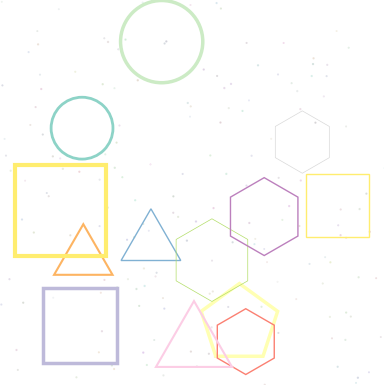[{"shape": "circle", "thickness": 2, "radius": 0.4, "center": [0.213, 0.667]}, {"shape": "pentagon", "thickness": 2.5, "radius": 0.52, "center": [0.622, 0.159]}, {"shape": "square", "thickness": 2.5, "radius": 0.49, "center": [0.208, 0.154]}, {"shape": "hexagon", "thickness": 1, "radius": 0.43, "center": [0.638, 0.113]}, {"shape": "triangle", "thickness": 1, "radius": 0.45, "center": [0.392, 0.368]}, {"shape": "triangle", "thickness": 1.5, "radius": 0.44, "center": [0.216, 0.33]}, {"shape": "hexagon", "thickness": 0.5, "radius": 0.54, "center": [0.55, 0.324]}, {"shape": "triangle", "thickness": 1.5, "radius": 0.57, "center": [0.504, 0.104]}, {"shape": "hexagon", "thickness": 0.5, "radius": 0.41, "center": [0.785, 0.631]}, {"shape": "hexagon", "thickness": 1, "radius": 0.51, "center": [0.686, 0.437]}, {"shape": "circle", "thickness": 2.5, "radius": 0.53, "center": [0.42, 0.892]}, {"shape": "square", "thickness": 1, "radius": 0.41, "center": [0.877, 0.466]}, {"shape": "square", "thickness": 3, "radius": 0.59, "center": [0.157, 0.454]}]